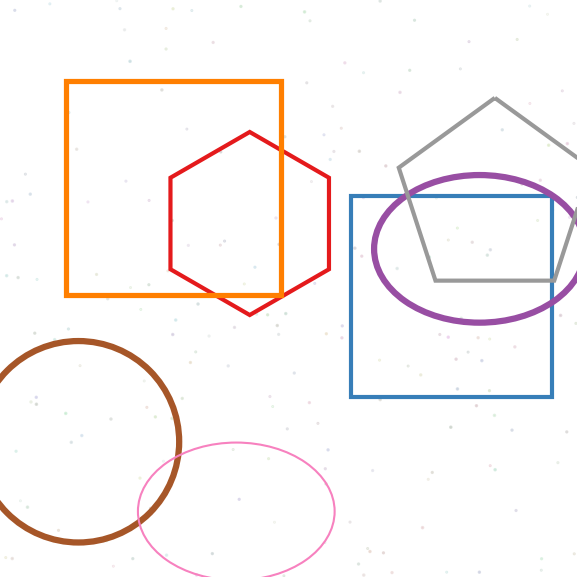[{"shape": "hexagon", "thickness": 2, "radius": 0.79, "center": [0.432, 0.612]}, {"shape": "square", "thickness": 2, "radius": 0.87, "center": [0.781, 0.486]}, {"shape": "oval", "thickness": 3, "radius": 0.91, "center": [0.83, 0.568]}, {"shape": "square", "thickness": 2.5, "radius": 0.93, "center": [0.301, 0.674]}, {"shape": "circle", "thickness": 3, "radius": 0.87, "center": [0.136, 0.234]}, {"shape": "oval", "thickness": 1, "radius": 0.85, "center": [0.409, 0.114]}, {"shape": "pentagon", "thickness": 2, "radius": 0.87, "center": [0.857, 0.655]}]